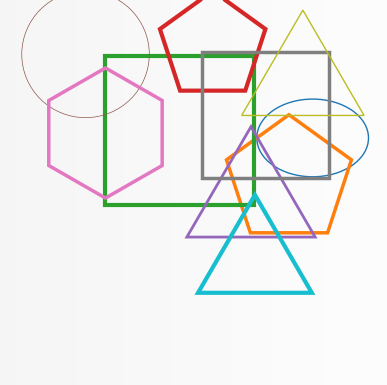[{"shape": "oval", "thickness": 1, "radius": 0.72, "center": [0.807, 0.642]}, {"shape": "pentagon", "thickness": 2.5, "radius": 0.85, "center": [0.746, 0.532]}, {"shape": "square", "thickness": 3, "radius": 0.97, "center": [0.463, 0.66]}, {"shape": "pentagon", "thickness": 3, "radius": 0.72, "center": [0.549, 0.88]}, {"shape": "triangle", "thickness": 2, "radius": 0.96, "center": [0.648, 0.48]}, {"shape": "circle", "thickness": 0.5, "radius": 0.82, "center": [0.221, 0.859]}, {"shape": "hexagon", "thickness": 2.5, "radius": 0.84, "center": [0.272, 0.655]}, {"shape": "square", "thickness": 2.5, "radius": 0.82, "center": [0.685, 0.702]}, {"shape": "triangle", "thickness": 1, "radius": 0.91, "center": [0.782, 0.791]}, {"shape": "triangle", "thickness": 3, "radius": 0.85, "center": [0.658, 0.324]}]